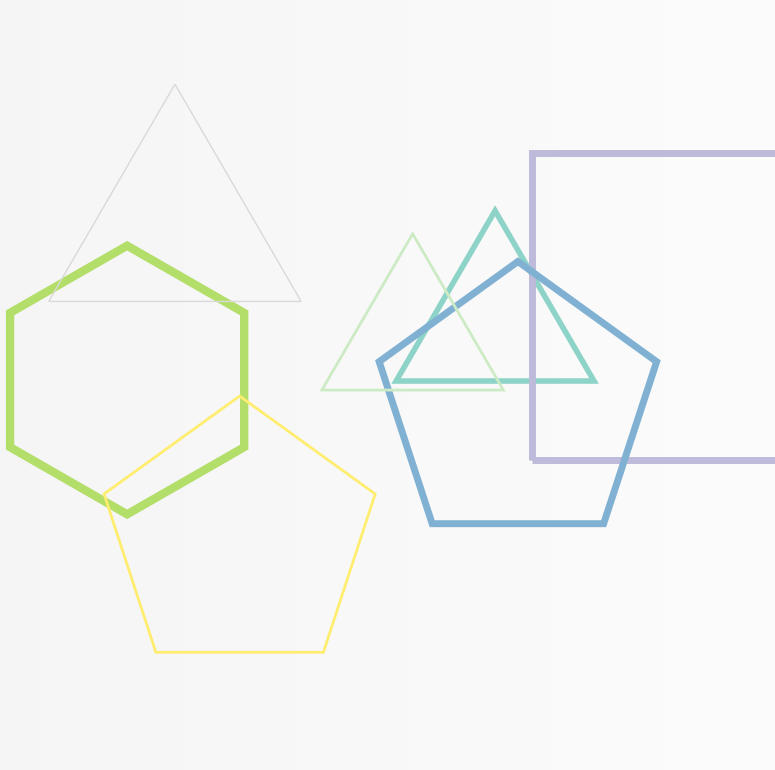[{"shape": "triangle", "thickness": 2, "radius": 0.74, "center": [0.639, 0.579]}, {"shape": "square", "thickness": 2.5, "radius": 1.0, "center": [0.886, 0.602]}, {"shape": "pentagon", "thickness": 2.5, "radius": 0.94, "center": [0.668, 0.472]}, {"shape": "hexagon", "thickness": 3, "radius": 0.87, "center": [0.164, 0.506]}, {"shape": "triangle", "thickness": 0.5, "radius": 0.94, "center": [0.226, 0.703]}, {"shape": "triangle", "thickness": 1, "radius": 0.68, "center": [0.532, 0.561]}, {"shape": "pentagon", "thickness": 1, "radius": 0.92, "center": [0.309, 0.302]}]